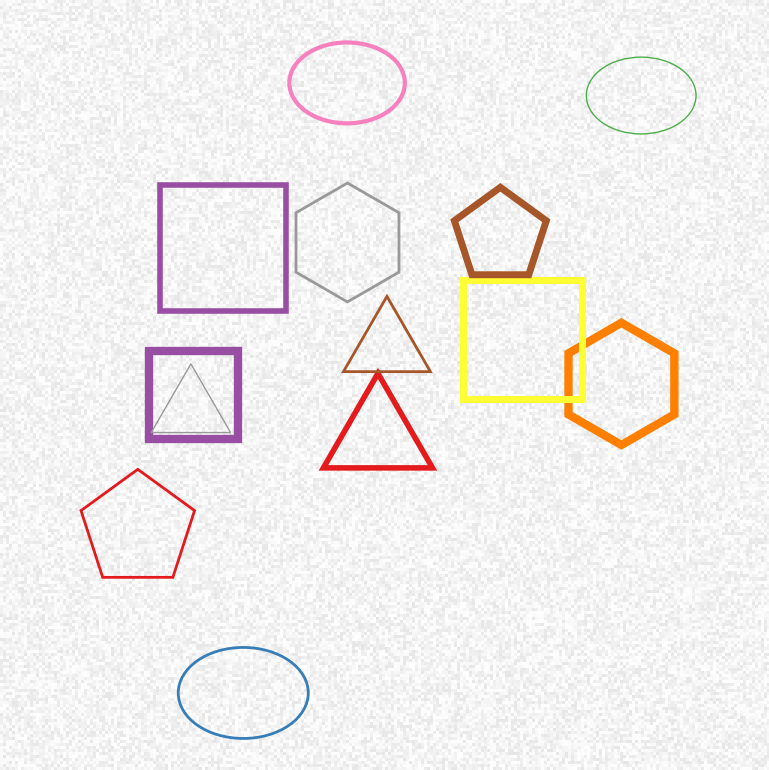[{"shape": "triangle", "thickness": 2, "radius": 0.41, "center": [0.491, 0.433]}, {"shape": "pentagon", "thickness": 1, "radius": 0.39, "center": [0.179, 0.313]}, {"shape": "oval", "thickness": 1, "radius": 0.42, "center": [0.316, 0.1]}, {"shape": "oval", "thickness": 0.5, "radius": 0.36, "center": [0.833, 0.876]}, {"shape": "square", "thickness": 2, "radius": 0.41, "center": [0.29, 0.678]}, {"shape": "square", "thickness": 3, "radius": 0.29, "center": [0.252, 0.487]}, {"shape": "hexagon", "thickness": 3, "radius": 0.4, "center": [0.807, 0.501]}, {"shape": "square", "thickness": 2.5, "radius": 0.39, "center": [0.678, 0.559]}, {"shape": "pentagon", "thickness": 2.5, "radius": 0.31, "center": [0.65, 0.694]}, {"shape": "triangle", "thickness": 1, "radius": 0.33, "center": [0.503, 0.55]}, {"shape": "oval", "thickness": 1.5, "radius": 0.38, "center": [0.451, 0.892]}, {"shape": "hexagon", "thickness": 1, "radius": 0.39, "center": [0.451, 0.685]}, {"shape": "triangle", "thickness": 0.5, "radius": 0.3, "center": [0.248, 0.468]}]